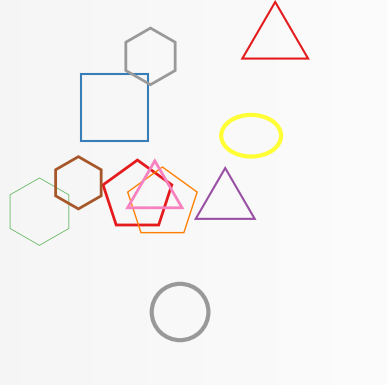[{"shape": "pentagon", "thickness": 2, "radius": 0.47, "center": [0.355, 0.491]}, {"shape": "triangle", "thickness": 1.5, "radius": 0.49, "center": [0.71, 0.897]}, {"shape": "square", "thickness": 1.5, "radius": 0.43, "center": [0.296, 0.72]}, {"shape": "hexagon", "thickness": 0.5, "radius": 0.44, "center": [0.102, 0.45]}, {"shape": "triangle", "thickness": 1.5, "radius": 0.44, "center": [0.581, 0.476]}, {"shape": "pentagon", "thickness": 1, "radius": 0.47, "center": [0.419, 0.472]}, {"shape": "oval", "thickness": 3, "radius": 0.39, "center": [0.648, 0.648]}, {"shape": "hexagon", "thickness": 2, "radius": 0.34, "center": [0.202, 0.525]}, {"shape": "triangle", "thickness": 2, "radius": 0.41, "center": [0.4, 0.501]}, {"shape": "hexagon", "thickness": 2, "radius": 0.37, "center": [0.388, 0.854]}, {"shape": "circle", "thickness": 3, "radius": 0.37, "center": [0.465, 0.19]}]